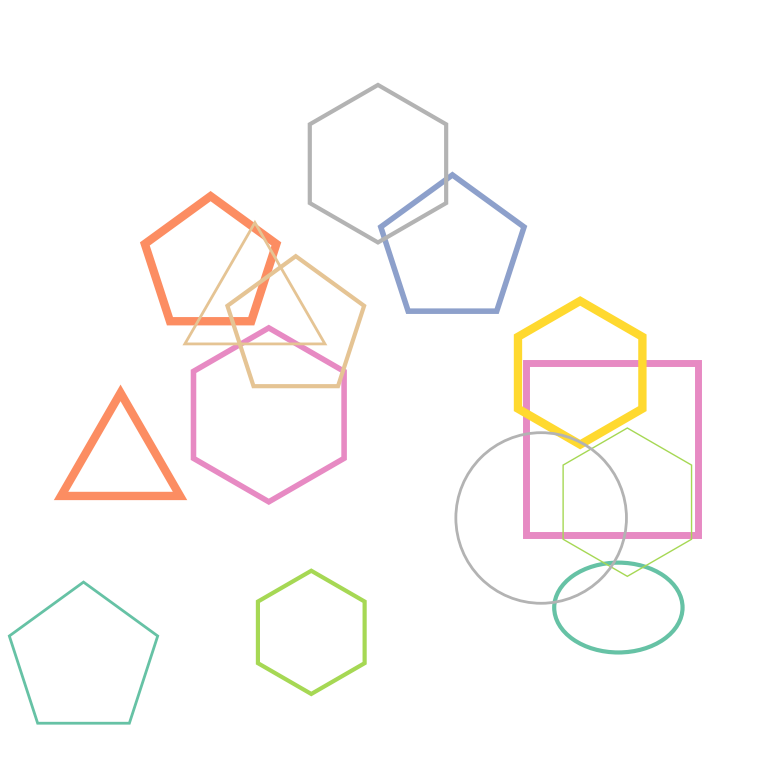[{"shape": "oval", "thickness": 1.5, "radius": 0.42, "center": [0.803, 0.211]}, {"shape": "pentagon", "thickness": 1, "radius": 0.51, "center": [0.108, 0.143]}, {"shape": "pentagon", "thickness": 3, "radius": 0.45, "center": [0.274, 0.655]}, {"shape": "triangle", "thickness": 3, "radius": 0.45, "center": [0.157, 0.401]}, {"shape": "pentagon", "thickness": 2, "radius": 0.49, "center": [0.588, 0.675]}, {"shape": "hexagon", "thickness": 2, "radius": 0.56, "center": [0.349, 0.461]}, {"shape": "square", "thickness": 2.5, "radius": 0.56, "center": [0.795, 0.416]}, {"shape": "hexagon", "thickness": 1.5, "radius": 0.4, "center": [0.404, 0.179]}, {"shape": "hexagon", "thickness": 0.5, "radius": 0.48, "center": [0.815, 0.348]}, {"shape": "hexagon", "thickness": 3, "radius": 0.47, "center": [0.753, 0.516]}, {"shape": "triangle", "thickness": 1, "radius": 0.53, "center": [0.331, 0.606]}, {"shape": "pentagon", "thickness": 1.5, "radius": 0.47, "center": [0.384, 0.574]}, {"shape": "hexagon", "thickness": 1.5, "radius": 0.51, "center": [0.491, 0.787]}, {"shape": "circle", "thickness": 1, "radius": 0.55, "center": [0.703, 0.327]}]